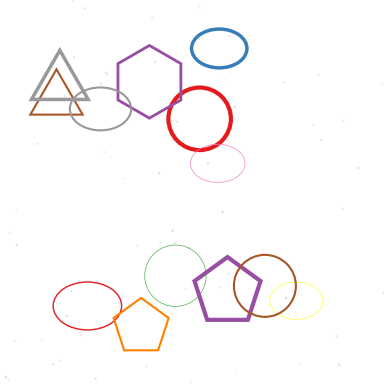[{"shape": "circle", "thickness": 3, "radius": 0.41, "center": [0.519, 0.691]}, {"shape": "oval", "thickness": 1, "radius": 0.44, "center": [0.227, 0.205]}, {"shape": "oval", "thickness": 2.5, "radius": 0.36, "center": [0.569, 0.874]}, {"shape": "circle", "thickness": 0.5, "radius": 0.4, "center": [0.456, 0.284]}, {"shape": "pentagon", "thickness": 3, "radius": 0.45, "center": [0.591, 0.242]}, {"shape": "hexagon", "thickness": 2, "radius": 0.47, "center": [0.388, 0.788]}, {"shape": "pentagon", "thickness": 1.5, "radius": 0.38, "center": [0.367, 0.151]}, {"shape": "oval", "thickness": 0.5, "radius": 0.35, "center": [0.77, 0.219]}, {"shape": "circle", "thickness": 1.5, "radius": 0.4, "center": [0.688, 0.258]}, {"shape": "triangle", "thickness": 1.5, "radius": 0.39, "center": [0.147, 0.742]}, {"shape": "oval", "thickness": 0.5, "radius": 0.35, "center": [0.566, 0.576]}, {"shape": "triangle", "thickness": 2.5, "radius": 0.42, "center": [0.155, 0.784]}, {"shape": "oval", "thickness": 1.5, "radius": 0.4, "center": [0.261, 0.717]}]